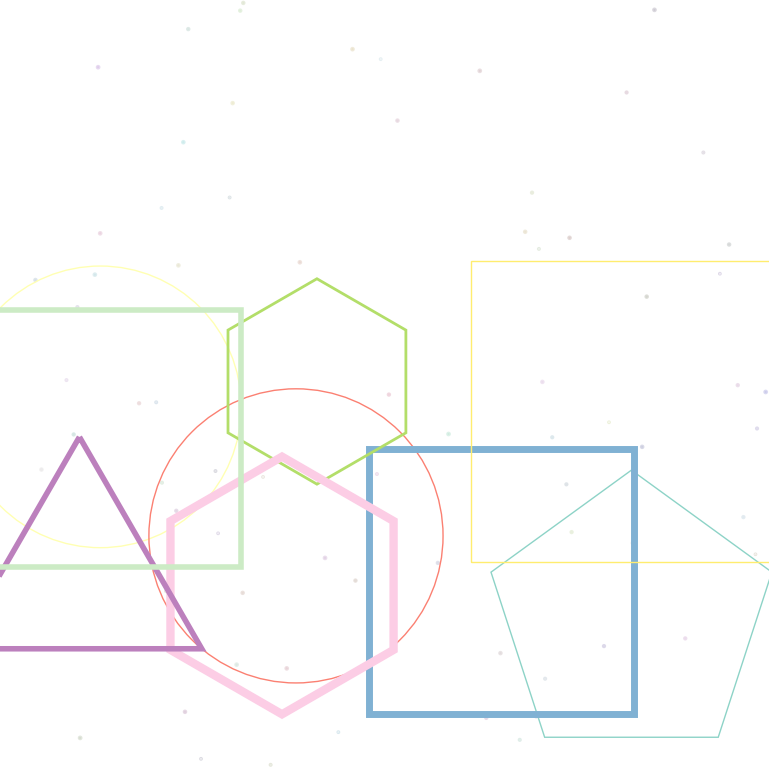[{"shape": "pentagon", "thickness": 0.5, "radius": 0.96, "center": [0.82, 0.198]}, {"shape": "circle", "thickness": 0.5, "radius": 0.91, "center": [0.13, 0.472]}, {"shape": "circle", "thickness": 0.5, "radius": 0.95, "center": [0.384, 0.304]}, {"shape": "square", "thickness": 2.5, "radius": 0.86, "center": [0.652, 0.245]}, {"shape": "hexagon", "thickness": 1, "radius": 0.67, "center": [0.412, 0.505]}, {"shape": "hexagon", "thickness": 3, "radius": 0.84, "center": [0.366, 0.24]}, {"shape": "triangle", "thickness": 2, "radius": 0.92, "center": [0.103, 0.249]}, {"shape": "square", "thickness": 2, "radius": 0.84, "center": [0.146, 0.43]}, {"shape": "square", "thickness": 0.5, "radius": 0.98, "center": [0.807, 0.465]}]